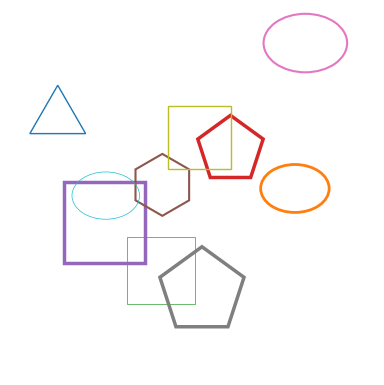[{"shape": "triangle", "thickness": 1, "radius": 0.42, "center": [0.15, 0.695]}, {"shape": "oval", "thickness": 2, "radius": 0.44, "center": [0.766, 0.51]}, {"shape": "square", "thickness": 0.5, "radius": 0.44, "center": [0.418, 0.298]}, {"shape": "pentagon", "thickness": 2.5, "radius": 0.45, "center": [0.599, 0.611]}, {"shape": "square", "thickness": 2.5, "radius": 0.52, "center": [0.272, 0.422]}, {"shape": "hexagon", "thickness": 1.5, "radius": 0.4, "center": [0.422, 0.52]}, {"shape": "oval", "thickness": 1.5, "radius": 0.54, "center": [0.793, 0.888]}, {"shape": "pentagon", "thickness": 2.5, "radius": 0.57, "center": [0.525, 0.244]}, {"shape": "square", "thickness": 1, "radius": 0.41, "center": [0.519, 0.642]}, {"shape": "oval", "thickness": 0.5, "radius": 0.44, "center": [0.275, 0.492]}]